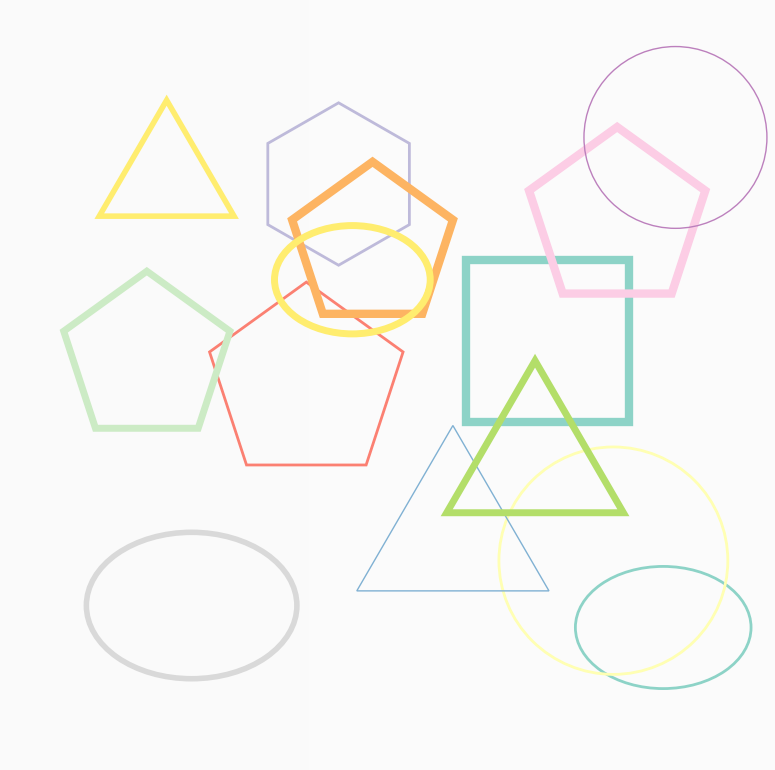[{"shape": "square", "thickness": 3, "radius": 0.53, "center": [0.707, 0.557]}, {"shape": "oval", "thickness": 1, "radius": 0.57, "center": [0.856, 0.185]}, {"shape": "circle", "thickness": 1, "radius": 0.74, "center": [0.791, 0.272]}, {"shape": "hexagon", "thickness": 1, "radius": 0.53, "center": [0.437, 0.761]}, {"shape": "pentagon", "thickness": 1, "radius": 0.66, "center": [0.395, 0.502]}, {"shape": "triangle", "thickness": 0.5, "radius": 0.72, "center": [0.584, 0.304]}, {"shape": "pentagon", "thickness": 3, "radius": 0.55, "center": [0.481, 0.681]}, {"shape": "triangle", "thickness": 2.5, "radius": 0.66, "center": [0.69, 0.4]}, {"shape": "pentagon", "thickness": 3, "radius": 0.6, "center": [0.796, 0.715]}, {"shape": "oval", "thickness": 2, "radius": 0.68, "center": [0.247, 0.214]}, {"shape": "circle", "thickness": 0.5, "radius": 0.59, "center": [0.872, 0.822]}, {"shape": "pentagon", "thickness": 2.5, "radius": 0.56, "center": [0.189, 0.535]}, {"shape": "oval", "thickness": 2.5, "radius": 0.5, "center": [0.455, 0.637]}, {"shape": "triangle", "thickness": 2, "radius": 0.5, "center": [0.215, 0.769]}]